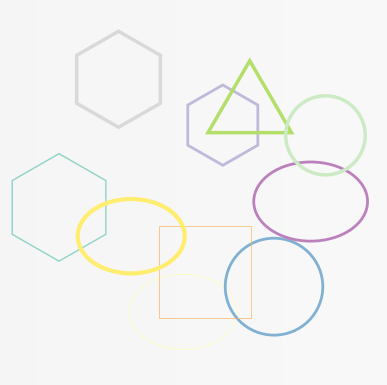[{"shape": "hexagon", "thickness": 1, "radius": 0.7, "center": [0.152, 0.461]}, {"shape": "oval", "thickness": 0.5, "radius": 0.7, "center": [0.473, 0.19]}, {"shape": "hexagon", "thickness": 2, "radius": 0.52, "center": [0.575, 0.675]}, {"shape": "circle", "thickness": 2, "radius": 0.63, "center": [0.707, 0.255]}, {"shape": "square", "thickness": 0.5, "radius": 0.6, "center": [0.529, 0.293]}, {"shape": "triangle", "thickness": 2.5, "radius": 0.62, "center": [0.645, 0.718]}, {"shape": "hexagon", "thickness": 2.5, "radius": 0.62, "center": [0.306, 0.794]}, {"shape": "oval", "thickness": 2, "radius": 0.73, "center": [0.802, 0.476]}, {"shape": "circle", "thickness": 2.5, "radius": 0.51, "center": [0.84, 0.648]}, {"shape": "oval", "thickness": 3, "radius": 0.69, "center": [0.339, 0.386]}]